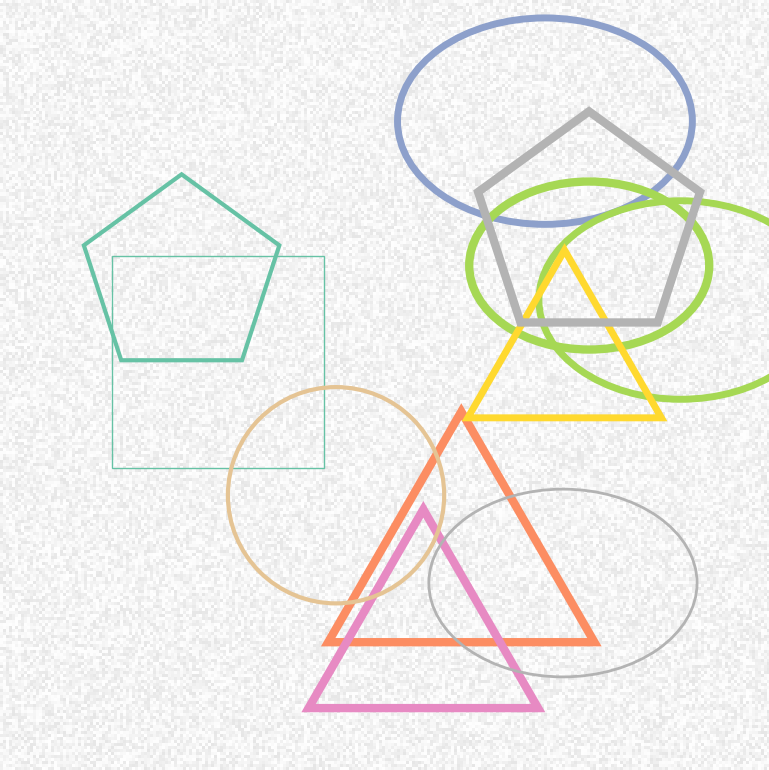[{"shape": "pentagon", "thickness": 1.5, "radius": 0.67, "center": [0.236, 0.64]}, {"shape": "square", "thickness": 0.5, "radius": 0.69, "center": [0.283, 0.53]}, {"shape": "triangle", "thickness": 3, "radius": 1.0, "center": [0.599, 0.266]}, {"shape": "oval", "thickness": 2.5, "radius": 0.96, "center": [0.708, 0.843]}, {"shape": "triangle", "thickness": 3, "radius": 0.86, "center": [0.55, 0.166]}, {"shape": "oval", "thickness": 2.5, "radius": 0.92, "center": [0.884, 0.61]}, {"shape": "oval", "thickness": 3, "radius": 0.78, "center": [0.765, 0.655]}, {"shape": "triangle", "thickness": 2.5, "radius": 0.73, "center": [0.733, 0.53]}, {"shape": "circle", "thickness": 1.5, "radius": 0.7, "center": [0.436, 0.357]}, {"shape": "oval", "thickness": 1, "radius": 0.87, "center": [0.731, 0.243]}, {"shape": "pentagon", "thickness": 3, "radius": 0.76, "center": [0.765, 0.704]}]